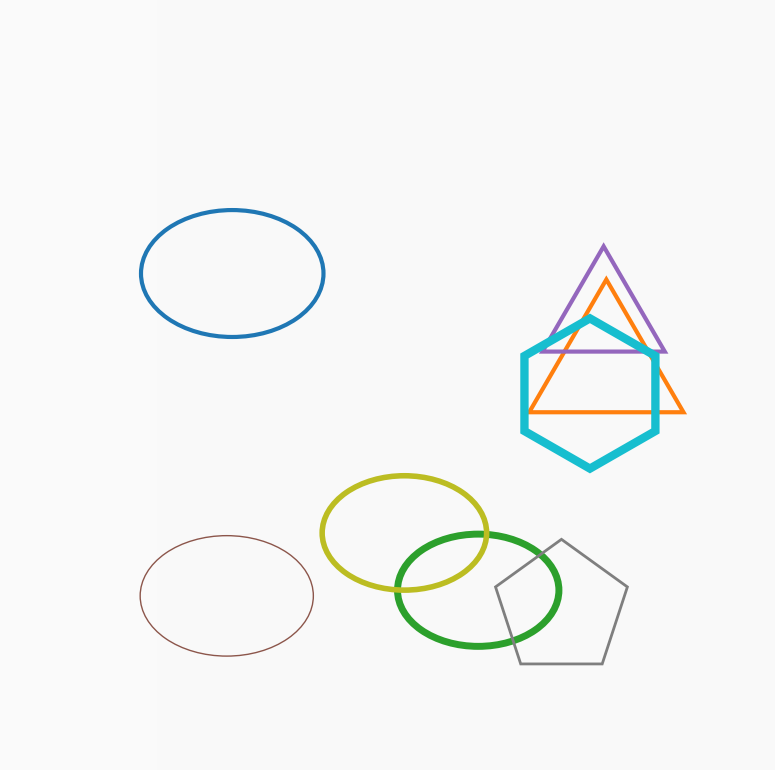[{"shape": "oval", "thickness": 1.5, "radius": 0.59, "center": [0.3, 0.645]}, {"shape": "triangle", "thickness": 1.5, "radius": 0.57, "center": [0.782, 0.522]}, {"shape": "oval", "thickness": 2.5, "radius": 0.52, "center": [0.617, 0.233]}, {"shape": "triangle", "thickness": 1.5, "radius": 0.46, "center": [0.779, 0.589]}, {"shape": "oval", "thickness": 0.5, "radius": 0.56, "center": [0.293, 0.226]}, {"shape": "pentagon", "thickness": 1, "radius": 0.45, "center": [0.724, 0.21]}, {"shape": "oval", "thickness": 2, "radius": 0.53, "center": [0.522, 0.308]}, {"shape": "hexagon", "thickness": 3, "radius": 0.49, "center": [0.761, 0.489]}]